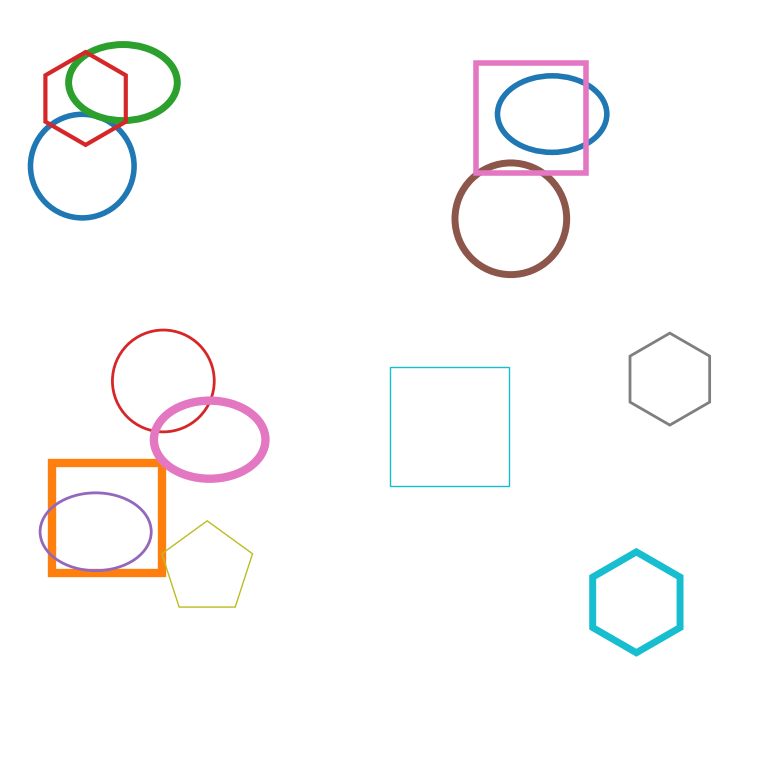[{"shape": "oval", "thickness": 2, "radius": 0.36, "center": [0.717, 0.852]}, {"shape": "circle", "thickness": 2, "radius": 0.34, "center": [0.107, 0.784]}, {"shape": "square", "thickness": 3, "radius": 0.36, "center": [0.139, 0.328]}, {"shape": "oval", "thickness": 2.5, "radius": 0.35, "center": [0.16, 0.893]}, {"shape": "hexagon", "thickness": 1.5, "radius": 0.3, "center": [0.111, 0.872]}, {"shape": "circle", "thickness": 1, "radius": 0.33, "center": [0.212, 0.505]}, {"shape": "oval", "thickness": 1, "radius": 0.36, "center": [0.124, 0.309]}, {"shape": "circle", "thickness": 2.5, "radius": 0.36, "center": [0.663, 0.716]}, {"shape": "oval", "thickness": 3, "radius": 0.36, "center": [0.272, 0.429]}, {"shape": "square", "thickness": 2, "radius": 0.36, "center": [0.689, 0.847]}, {"shape": "hexagon", "thickness": 1, "radius": 0.3, "center": [0.87, 0.508]}, {"shape": "pentagon", "thickness": 0.5, "radius": 0.31, "center": [0.269, 0.262]}, {"shape": "hexagon", "thickness": 2.5, "radius": 0.33, "center": [0.826, 0.218]}, {"shape": "square", "thickness": 0.5, "radius": 0.39, "center": [0.584, 0.447]}]